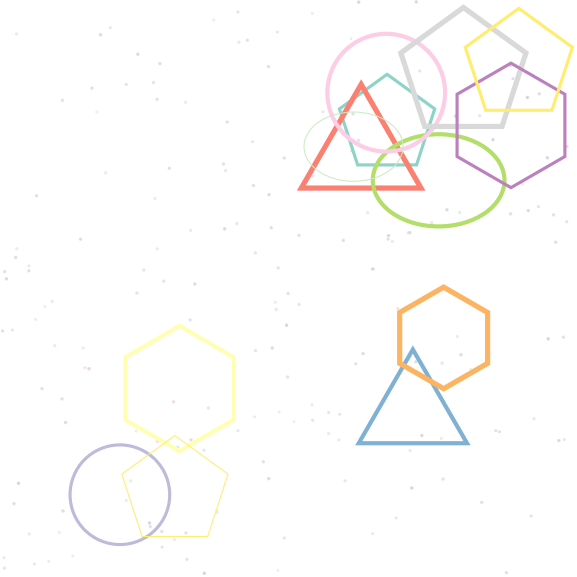[{"shape": "pentagon", "thickness": 1.5, "radius": 0.43, "center": [0.67, 0.784]}, {"shape": "hexagon", "thickness": 2, "radius": 0.54, "center": [0.311, 0.326]}, {"shape": "circle", "thickness": 1.5, "radius": 0.43, "center": [0.208, 0.142]}, {"shape": "triangle", "thickness": 2.5, "radius": 0.6, "center": [0.625, 0.733]}, {"shape": "triangle", "thickness": 2, "radius": 0.54, "center": [0.715, 0.286]}, {"shape": "hexagon", "thickness": 2.5, "radius": 0.44, "center": [0.768, 0.414]}, {"shape": "oval", "thickness": 2, "radius": 0.57, "center": [0.76, 0.687]}, {"shape": "circle", "thickness": 2, "radius": 0.51, "center": [0.669, 0.839]}, {"shape": "pentagon", "thickness": 2.5, "radius": 0.57, "center": [0.802, 0.872]}, {"shape": "hexagon", "thickness": 1.5, "radius": 0.54, "center": [0.885, 0.782]}, {"shape": "oval", "thickness": 0.5, "radius": 0.43, "center": [0.612, 0.745]}, {"shape": "pentagon", "thickness": 0.5, "radius": 0.48, "center": [0.303, 0.148]}, {"shape": "pentagon", "thickness": 1.5, "radius": 0.49, "center": [0.898, 0.887]}]